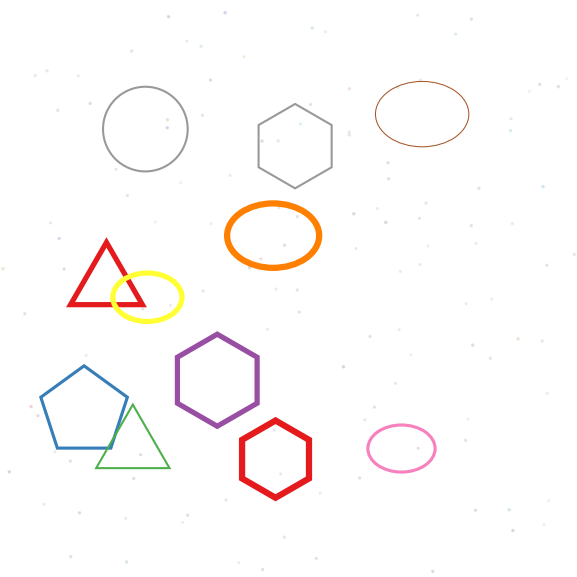[{"shape": "triangle", "thickness": 2.5, "radius": 0.36, "center": [0.184, 0.508]}, {"shape": "hexagon", "thickness": 3, "radius": 0.33, "center": [0.477, 0.204]}, {"shape": "pentagon", "thickness": 1.5, "radius": 0.39, "center": [0.146, 0.287]}, {"shape": "triangle", "thickness": 1, "radius": 0.37, "center": [0.23, 0.225]}, {"shape": "hexagon", "thickness": 2.5, "radius": 0.4, "center": [0.376, 0.341]}, {"shape": "oval", "thickness": 3, "radius": 0.4, "center": [0.473, 0.591]}, {"shape": "oval", "thickness": 2.5, "radius": 0.3, "center": [0.255, 0.484]}, {"shape": "oval", "thickness": 0.5, "radius": 0.4, "center": [0.731, 0.802]}, {"shape": "oval", "thickness": 1.5, "radius": 0.29, "center": [0.695, 0.222]}, {"shape": "hexagon", "thickness": 1, "radius": 0.37, "center": [0.511, 0.746]}, {"shape": "circle", "thickness": 1, "radius": 0.37, "center": [0.252, 0.776]}]